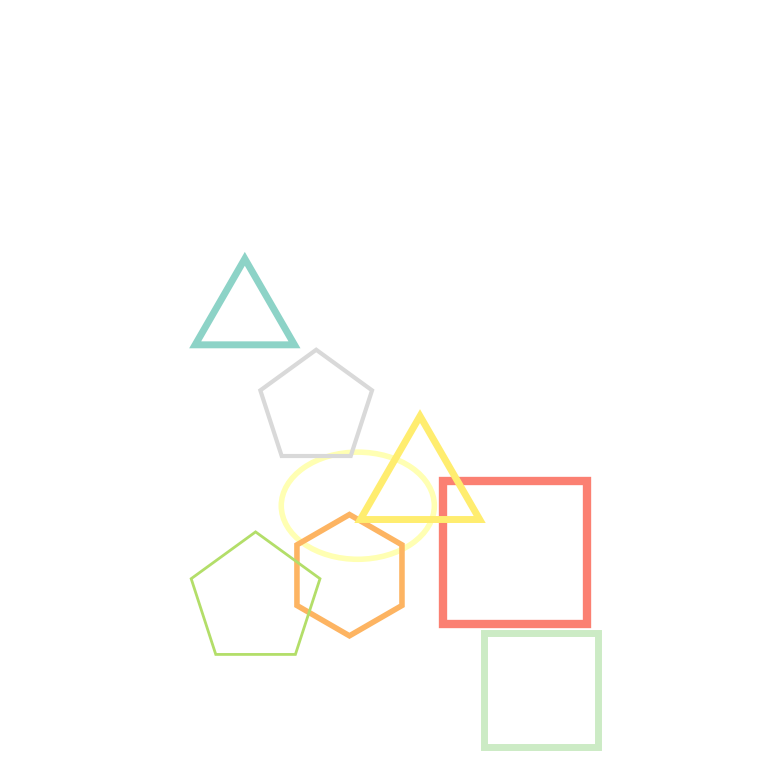[{"shape": "triangle", "thickness": 2.5, "radius": 0.37, "center": [0.318, 0.589]}, {"shape": "oval", "thickness": 2, "radius": 0.5, "center": [0.465, 0.343]}, {"shape": "square", "thickness": 3, "radius": 0.46, "center": [0.669, 0.283]}, {"shape": "hexagon", "thickness": 2, "radius": 0.39, "center": [0.454, 0.253]}, {"shape": "pentagon", "thickness": 1, "radius": 0.44, "center": [0.332, 0.221]}, {"shape": "pentagon", "thickness": 1.5, "radius": 0.38, "center": [0.411, 0.469]}, {"shape": "square", "thickness": 2.5, "radius": 0.37, "center": [0.703, 0.104]}, {"shape": "triangle", "thickness": 2.5, "radius": 0.45, "center": [0.545, 0.37]}]